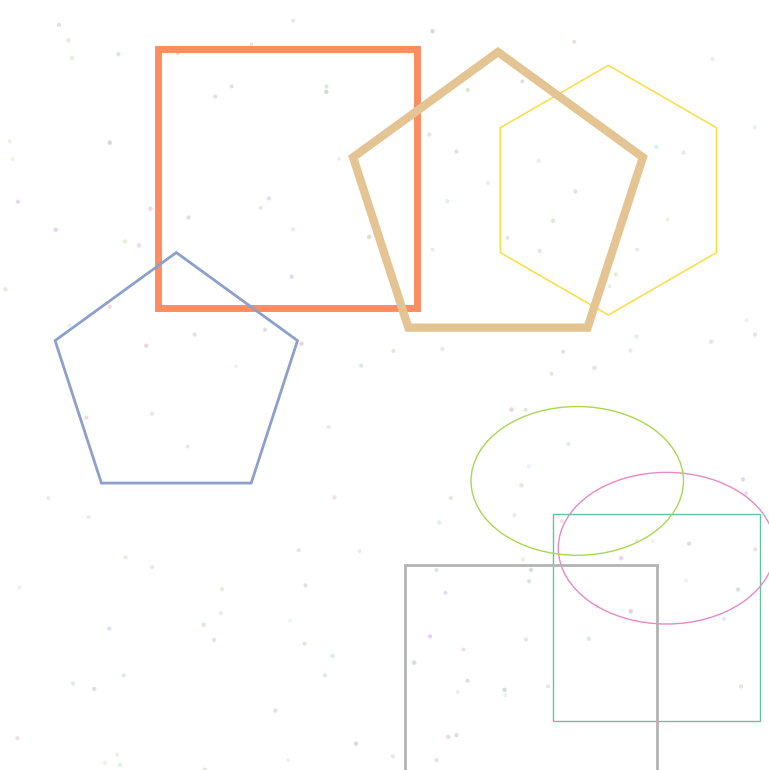[{"shape": "square", "thickness": 0.5, "radius": 0.67, "center": [0.852, 0.198]}, {"shape": "square", "thickness": 2.5, "radius": 0.84, "center": [0.373, 0.768]}, {"shape": "pentagon", "thickness": 1, "radius": 0.83, "center": [0.229, 0.507]}, {"shape": "oval", "thickness": 0.5, "radius": 0.7, "center": [0.866, 0.288]}, {"shape": "oval", "thickness": 0.5, "radius": 0.69, "center": [0.75, 0.375]}, {"shape": "hexagon", "thickness": 0.5, "radius": 0.81, "center": [0.79, 0.753]}, {"shape": "pentagon", "thickness": 3, "radius": 0.99, "center": [0.647, 0.735]}, {"shape": "square", "thickness": 1, "radius": 0.82, "center": [0.69, 0.103]}]